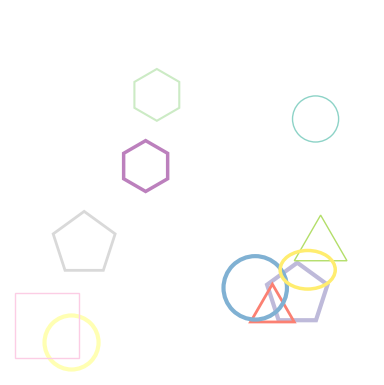[{"shape": "circle", "thickness": 1, "radius": 0.3, "center": [0.82, 0.691]}, {"shape": "circle", "thickness": 3, "radius": 0.35, "center": [0.186, 0.11]}, {"shape": "pentagon", "thickness": 3, "radius": 0.41, "center": [0.772, 0.235]}, {"shape": "triangle", "thickness": 2, "radius": 0.33, "center": [0.707, 0.196]}, {"shape": "circle", "thickness": 3, "radius": 0.41, "center": [0.663, 0.252]}, {"shape": "triangle", "thickness": 1, "radius": 0.39, "center": [0.833, 0.362]}, {"shape": "square", "thickness": 1, "radius": 0.42, "center": [0.121, 0.155]}, {"shape": "pentagon", "thickness": 2, "radius": 0.42, "center": [0.219, 0.366]}, {"shape": "hexagon", "thickness": 2.5, "radius": 0.33, "center": [0.378, 0.569]}, {"shape": "hexagon", "thickness": 1.5, "radius": 0.34, "center": [0.407, 0.754]}, {"shape": "oval", "thickness": 2.5, "radius": 0.36, "center": [0.799, 0.299]}]